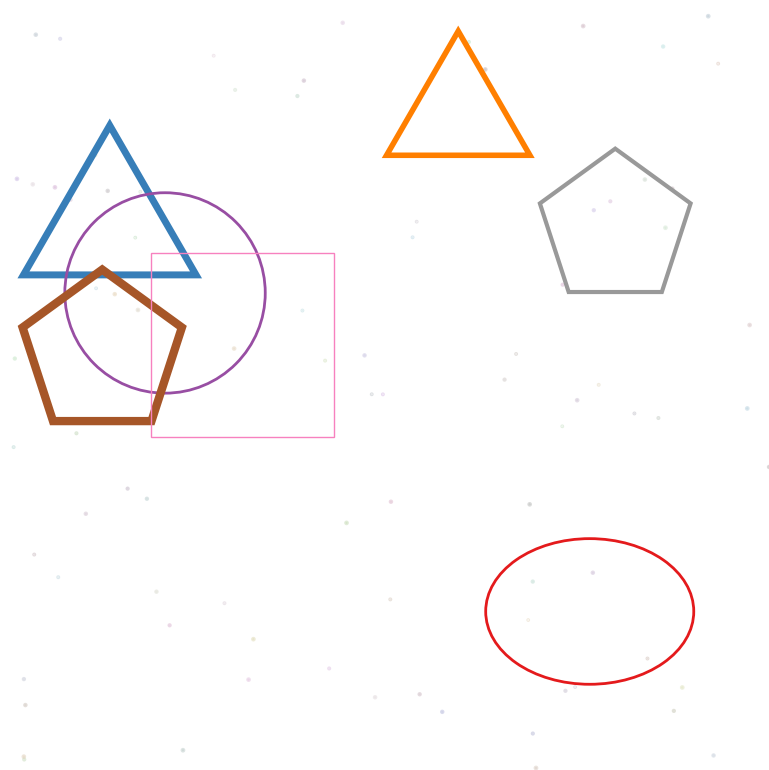[{"shape": "oval", "thickness": 1, "radius": 0.68, "center": [0.766, 0.206]}, {"shape": "triangle", "thickness": 2.5, "radius": 0.65, "center": [0.143, 0.708]}, {"shape": "circle", "thickness": 1, "radius": 0.65, "center": [0.214, 0.62]}, {"shape": "triangle", "thickness": 2, "radius": 0.54, "center": [0.595, 0.852]}, {"shape": "pentagon", "thickness": 3, "radius": 0.54, "center": [0.133, 0.541]}, {"shape": "square", "thickness": 0.5, "radius": 0.6, "center": [0.315, 0.552]}, {"shape": "pentagon", "thickness": 1.5, "radius": 0.51, "center": [0.799, 0.704]}]